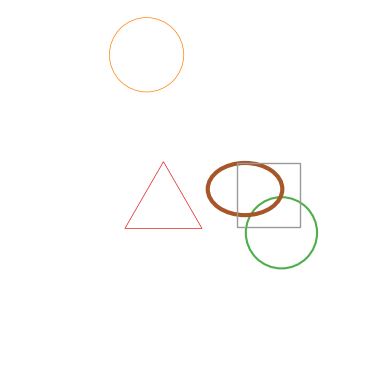[{"shape": "triangle", "thickness": 0.5, "radius": 0.58, "center": [0.425, 0.464]}, {"shape": "circle", "thickness": 1.5, "radius": 0.46, "center": [0.731, 0.395]}, {"shape": "circle", "thickness": 0.5, "radius": 0.48, "center": [0.381, 0.858]}, {"shape": "oval", "thickness": 3, "radius": 0.48, "center": [0.636, 0.509]}, {"shape": "square", "thickness": 1, "radius": 0.41, "center": [0.698, 0.494]}]